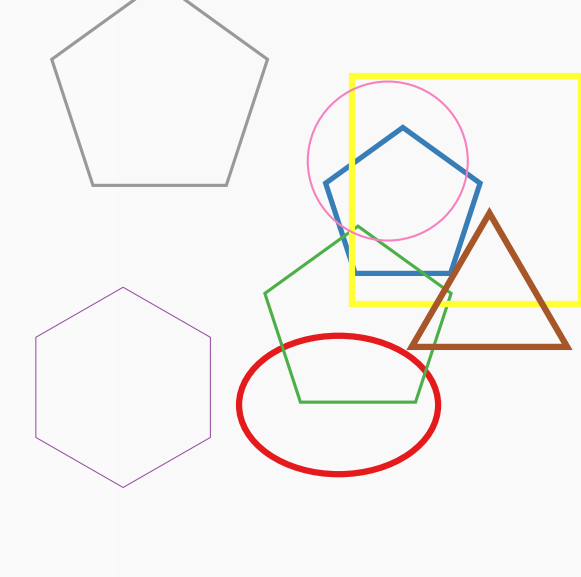[{"shape": "oval", "thickness": 3, "radius": 0.86, "center": [0.583, 0.298]}, {"shape": "pentagon", "thickness": 2.5, "radius": 0.7, "center": [0.693, 0.639]}, {"shape": "pentagon", "thickness": 1.5, "radius": 0.84, "center": [0.616, 0.439]}, {"shape": "hexagon", "thickness": 0.5, "radius": 0.87, "center": [0.212, 0.328]}, {"shape": "square", "thickness": 3, "radius": 0.98, "center": [0.803, 0.67]}, {"shape": "triangle", "thickness": 3, "radius": 0.77, "center": [0.842, 0.476]}, {"shape": "circle", "thickness": 1, "radius": 0.69, "center": [0.667, 0.72]}, {"shape": "pentagon", "thickness": 1.5, "radius": 0.98, "center": [0.275, 0.836]}]